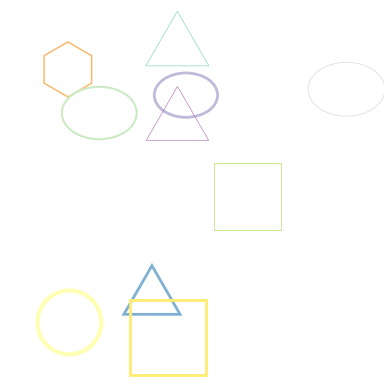[{"shape": "triangle", "thickness": 0.5, "radius": 0.47, "center": [0.461, 0.876]}, {"shape": "circle", "thickness": 3, "radius": 0.41, "center": [0.18, 0.163]}, {"shape": "oval", "thickness": 2, "radius": 0.41, "center": [0.483, 0.753]}, {"shape": "triangle", "thickness": 2, "radius": 0.42, "center": [0.395, 0.226]}, {"shape": "hexagon", "thickness": 1, "radius": 0.36, "center": [0.176, 0.82]}, {"shape": "square", "thickness": 0.5, "radius": 0.43, "center": [0.642, 0.489]}, {"shape": "oval", "thickness": 0.5, "radius": 0.5, "center": [0.9, 0.768]}, {"shape": "triangle", "thickness": 0.5, "radius": 0.47, "center": [0.461, 0.682]}, {"shape": "oval", "thickness": 1.5, "radius": 0.49, "center": [0.258, 0.706]}, {"shape": "square", "thickness": 2, "radius": 0.49, "center": [0.437, 0.123]}]